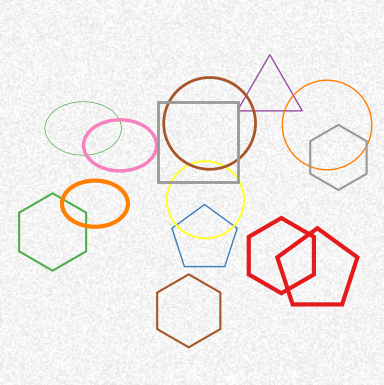[{"shape": "hexagon", "thickness": 3, "radius": 0.49, "center": [0.731, 0.336]}, {"shape": "pentagon", "thickness": 3, "radius": 0.55, "center": [0.824, 0.298]}, {"shape": "pentagon", "thickness": 1, "radius": 0.45, "center": [0.531, 0.38]}, {"shape": "hexagon", "thickness": 1.5, "radius": 0.5, "center": [0.137, 0.397]}, {"shape": "oval", "thickness": 0.5, "radius": 0.5, "center": [0.216, 0.666]}, {"shape": "triangle", "thickness": 1, "radius": 0.49, "center": [0.701, 0.761]}, {"shape": "circle", "thickness": 1, "radius": 0.58, "center": [0.85, 0.675]}, {"shape": "oval", "thickness": 3, "radius": 0.43, "center": [0.247, 0.471]}, {"shape": "circle", "thickness": 1.5, "radius": 0.5, "center": [0.534, 0.481]}, {"shape": "circle", "thickness": 2, "radius": 0.6, "center": [0.545, 0.679]}, {"shape": "hexagon", "thickness": 1.5, "radius": 0.47, "center": [0.49, 0.193]}, {"shape": "oval", "thickness": 2.5, "radius": 0.47, "center": [0.312, 0.623]}, {"shape": "square", "thickness": 2, "radius": 0.52, "center": [0.514, 0.631]}, {"shape": "hexagon", "thickness": 1.5, "radius": 0.42, "center": [0.879, 0.591]}]